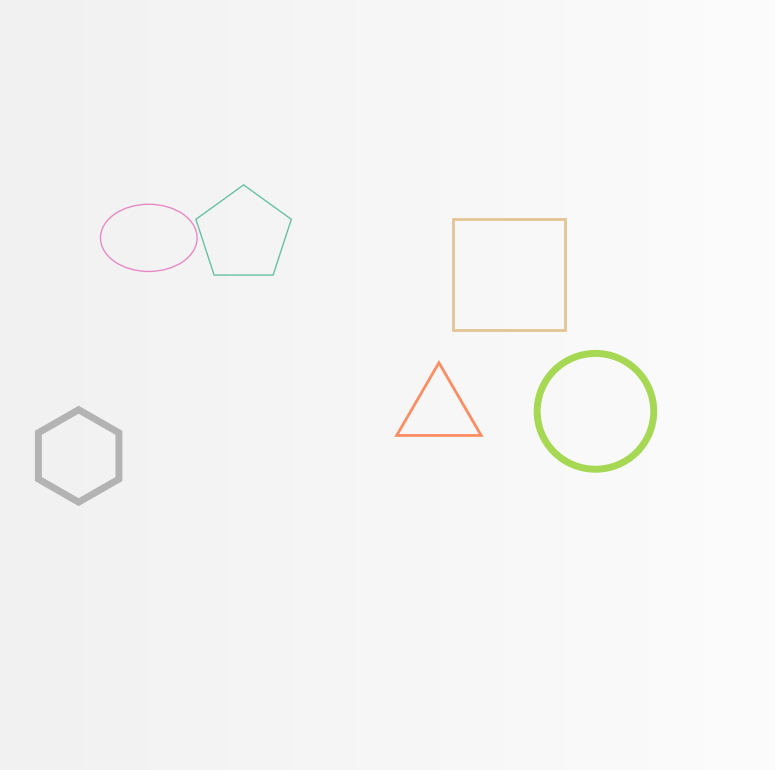[{"shape": "pentagon", "thickness": 0.5, "radius": 0.32, "center": [0.314, 0.695]}, {"shape": "triangle", "thickness": 1, "radius": 0.31, "center": [0.566, 0.466]}, {"shape": "oval", "thickness": 0.5, "radius": 0.31, "center": [0.192, 0.691]}, {"shape": "circle", "thickness": 2.5, "radius": 0.38, "center": [0.768, 0.466]}, {"shape": "square", "thickness": 1, "radius": 0.36, "center": [0.657, 0.643]}, {"shape": "hexagon", "thickness": 2.5, "radius": 0.3, "center": [0.101, 0.408]}]